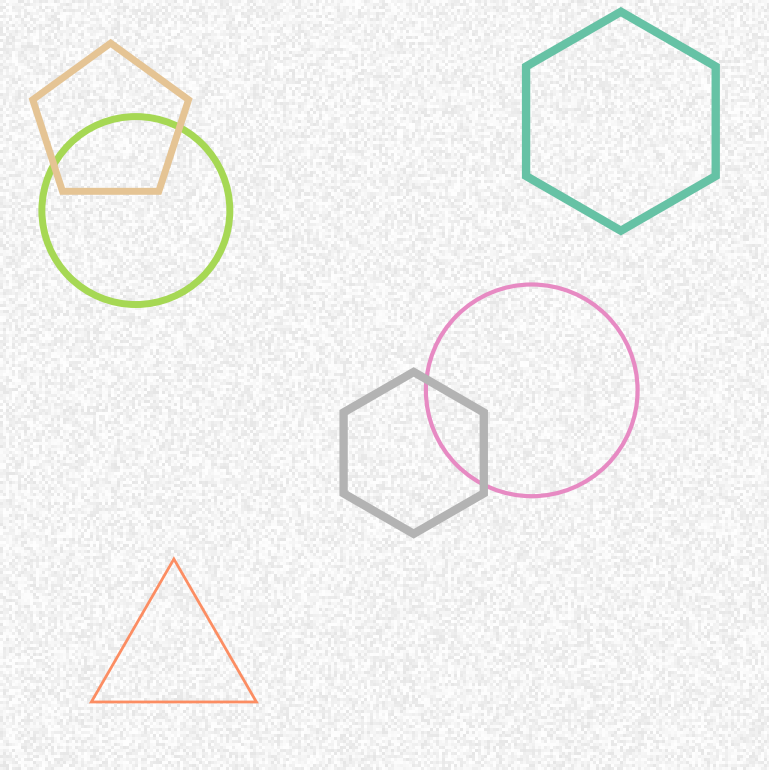[{"shape": "hexagon", "thickness": 3, "radius": 0.71, "center": [0.806, 0.843]}, {"shape": "triangle", "thickness": 1, "radius": 0.62, "center": [0.226, 0.15]}, {"shape": "circle", "thickness": 1.5, "radius": 0.69, "center": [0.691, 0.493]}, {"shape": "circle", "thickness": 2.5, "radius": 0.61, "center": [0.176, 0.727]}, {"shape": "pentagon", "thickness": 2.5, "radius": 0.53, "center": [0.144, 0.838]}, {"shape": "hexagon", "thickness": 3, "radius": 0.53, "center": [0.537, 0.412]}]